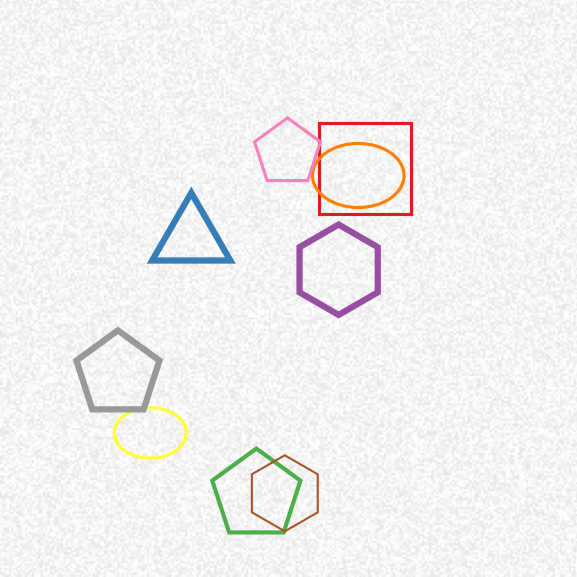[{"shape": "square", "thickness": 1.5, "radius": 0.4, "center": [0.632, 0.707]}, {"shape": "triangle", "thickness": 3, "radius": 0.39, "center": [0.331, 0.587]}, {"shape": "pentagon", "thickness": 2, "radius": 0.4, "center": [0.444, 0.142]}, {"shape": "hexagon", "thickness": 3, "radius": 0.39, "center": [0.586, 0.532]}, {"shape": "oval", "thickness": 1.5, "radius": 0.4, "center": [0.62, 0.695]}, {"shape": "oval", "thickness": 1.5, "radius": 0.31, "center": [0.26, 0.25]}, {"shape": "hexagon", "thickness": 1, "radius": 0.33, "center": [0.493, 0.145]}, {"shape": "pentagon", "thickness": 1.5, "radius": 0.3, "center": [0.498, 0.735]}, {"shape": "pentagon", "thickness": 3, "radius": 0.38, "center": [0.204, 0.351]}]